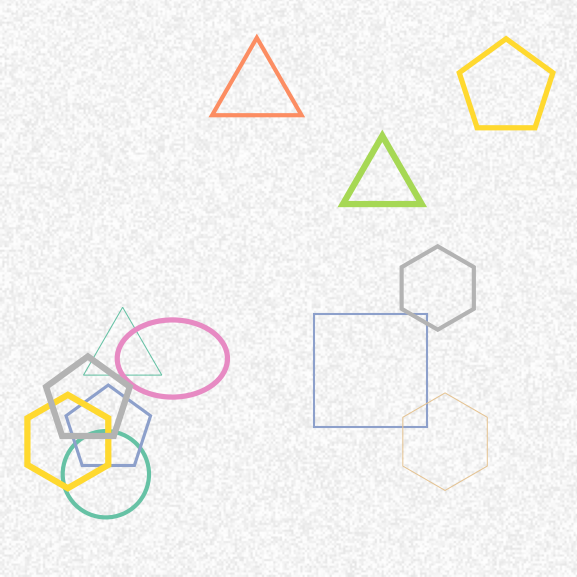[{"shape": "circle", "thickness": 2, "radius": 0.37, "center": [0.183, 0.178]}, {"shape": "triangle", "thickness": 0.5, "radius": 0.39, "center": [0.212, 0.389]}, {"shape": "triangle", "thickness": 2, "radius": 0.45, "center": [0.445, 0.844]}, {"shape": "square", "thickness": 1, "radius": 0.49, "center": [0.642, 0.357]}, {"shape": "pentagon", "thickness": 1.5, "radius": 0.38, "center": [0.188, 0.255]}, {"shape": "oval", "thickness": 2.5, "radius": 0.48, "center": [0.298, 0.378]}, {"shape": "triangle", "thickness": 3, "radius": 0.39, "center": [0.662, 0.685]}, {"shape": "pentagon", "thickness": 2.5, "radius": 0.43, "center": [0.876, 0.847]}, {"shape": "hexagon", "thickness": 3, "radius": 0.4, "center": [0.117, 0.235]}, {"shape": "hexagon", "thickness": 0.5, "radius": 0.42, "center": [0.771, 0.234]}, {"shape": "pentagon", "thickness": 3, "radius": 0.38, "center": [0.152, 0.306]}, {"shape": "hexagon", "thickness": 2, "radius": 0.36, "center": [0.758, 0.5]}]